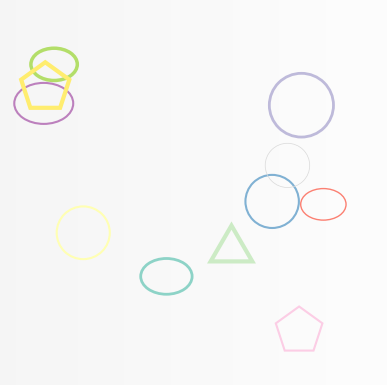[{"shape": "oval", "thickness": 2, "radius": 0.33, "center": [0.429, 0.282]}, {"shape": "circle", "thickness": 1.5, "radius": 0.34, "center": [0.215, 0.395]}, {"shape": "circle", "thickness": 2, "radius": 0.41, "center": [0.778, 0.727]}, {"shape": "oval", "thickness": 1, "radius": 0.29, "center": [0.835, 0.469]}, {"shape": "circle", "thickness": 1.5, "radius": 0.34, "center": [0.702, 0.477]}, {"shape": "oval", "thickness": 2.5, "radius": 0.3, "center": [0.14, 0.833]}, {"shape": "pentagon", "thickness": 1.5, "radius": 0.32, "center": [0.772, 0.141]}, {"shape": "circle", "thickness": 0.5, "radius": 0.29, "center": [0.742, 0.57]}, {"shape": "oval", "thickness": 1.5, "radius": 0.38, "center": [0.113, 0.731]}, {"shape": "triangle", "thickness": 3, "radius": 0.31, "center": [0.597, 0.352]}, {"shape": "pentagon", "thickness": 3, "radius": 0.33, "center": [0.117, 0.773]}]